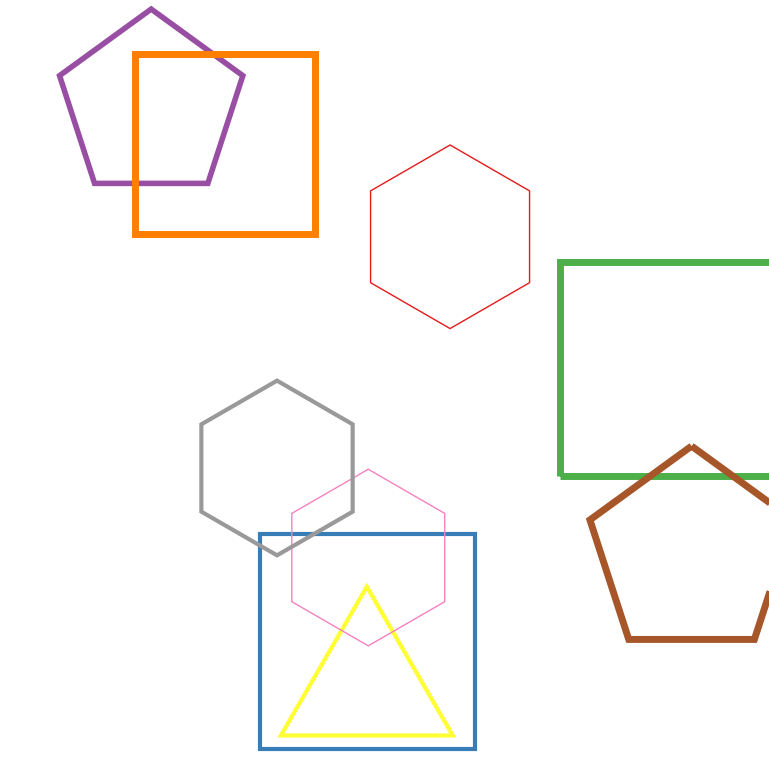[{"shape": "hexagon", "thickness": 0.5, "radius": 0.6, "center": [0.584, 0.692]}, {"shape": "square", "thickness": 1.5, "radius": 0.7, "center": [0.477, 0.167]}, {"shape": "square", "thickness": 2.5, "radius": 0.7, "center": [0.867, 0.521]}, {"shape": "pentagon", "thickness": 2, "radius": 0.63, "center": [0.196, 0.863]}, {"shape": "square", "thickness": 2.5, "radius": 0.59, "center": [0.293, 0.813]}, {"shape": "triangle", "thickness": 1.5, "radius": 0.64, "center": [0.476, 0.109]}, {"shape": "pentagon", "thickness": 2.5, "radius": 0.69, "center": [0.898, 0.282]}, {"shape": "hexagon", "thickness": 0.5, "radius": 0.57, "center": [0.478, 0.276]}, {"shape": "hexagon", "thickness": 1.5, "radius": 0.57, "center": [0.36, 0.392]}]